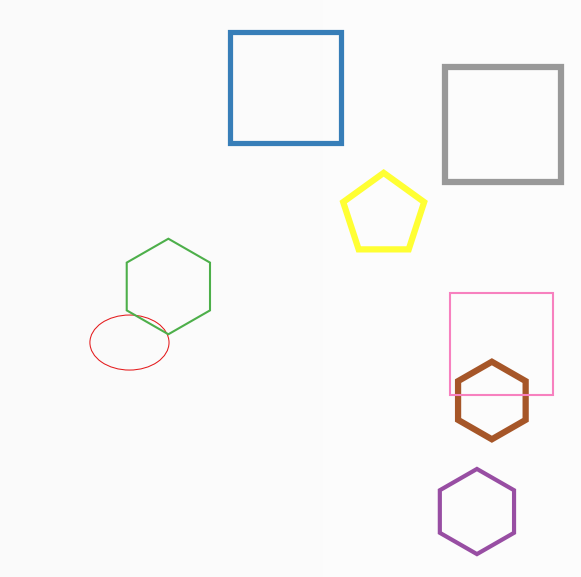[{"shape": "oval", "thickness": 0.5, "radius": 0.34, "center": [0.223, 0.406]}, {"shape": "square", "thickness": 2.5, "radius": 0.48, "center": [0.491, 0.847]}, {"shape": "hexagon", "thickness": 1, "radius": 0.41, "center": [0.29, 0.503]}, {"shape": "hexagon", "thickness": 2, "radius": 0.37, "center": [0.821, 0.113]}, {"shape": "pentagon", "thickness": 3, "radius": 0.37, "center": [0.66, 0.627]}, {"shape": "hexagon", "thickness": 3, "radius": 0.34, "center": [0.846, 0.306]}, {"shape": "square", "thickness": 1, "radius": 0.44, "center": [0.863, 0.404]}, {"shape": "square", "thickness": 3, "radius": 0.5, "center": [0.865, 0.783]}]